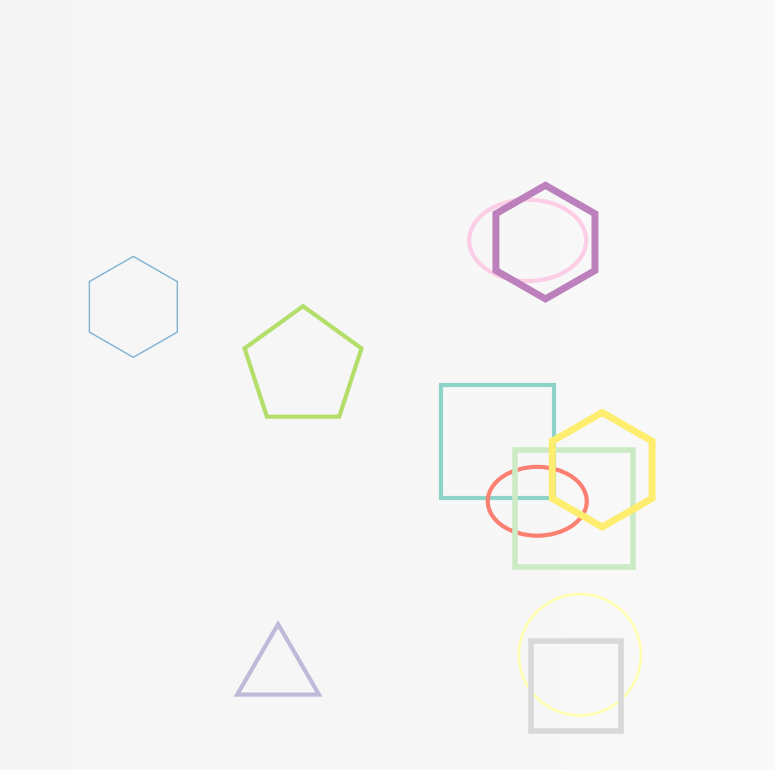[{"shape": "square", "thickness": 1.5, "radius": 0.37, "center": [0.642, 0.427]}, {"shape": "circle", "thickness": 1, "radius": 0.39, "center": [0.748, 0.15]}, {"shape": "triangle", "thickness": 1.5, "radius": 0.3, "center": [0.359, 0.128]}, {"shape": "oval", "thickness": 1.5, "radius": 0.32, "center": [0.693, 0.349]}, {"shape": "hexagon", "thickness": 0.5, "radius": 0.33, "center": [0.172, 0.601]}, {"shape": "pentagon", "thickness": 1.5, "radius": 0.4, "center": [0.391, 0.523]}, {"shape": "oval", "thickness": 1.5, "radius": 0.38, "center": [0.681, 0.688]}, {"shape": "square", "thickness": 2, "radius": 0.29, "center": [0.743, 0.109]}, {"shape": "hexagon", "thickness": 2.5, "radius": 0.37, "center": [0.704, 0.686]}, {"shape": "square", "thickness": 2, "radius": 0.38, "center": [0.74, 0.34]}, {"shape": "hexagon", "thickness": 2.5, "radius": 0.37, "center": [0.777, 0.39]}]